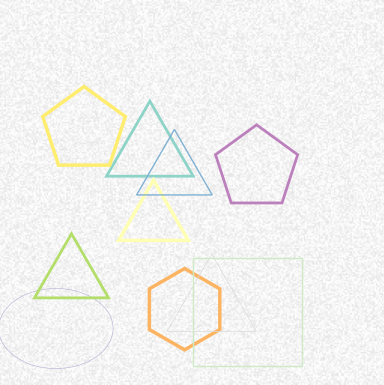[{"shape": "triangle", "thickness": 2, "radius": 0.65, "center": [0.389, 0.607]}, {"shape": "triangle", "thickness": 2.5, "radius": 0.52, "center": [0.399, 0.428]}, {"shape": "oval", "thickness": 0.5, "radius": 0.74, "center": [0.145, 0.147]}, {"shape": "triangle", "thickness": 1, "radius": 0.57, "center": [0.453, 0.55]}, {"shape": "hexagon", "thickness": 2.5, "radius": 0.53, "center": [0.479, 0.197]}, {"shape": "triangle", "thickness": 2, "radius": 0.56, "center": [0.186, 0.282]}, {"shape": "triangle", "thickness": 0.5, "radius": 0.67, "center": [0.55, 0.206]}, {"shape": "pentagon", "thickness": 2, "radius": 0.56, "center": [0.666, 0.564]}, {"shape": "square", "thickness": 1, "radius": 0.71, "center": [0.643, 0.19]}, {"shape": "pentagon", "thickness": 2.5, "radius": 0.56, "center": [0.218, 0.662]}]